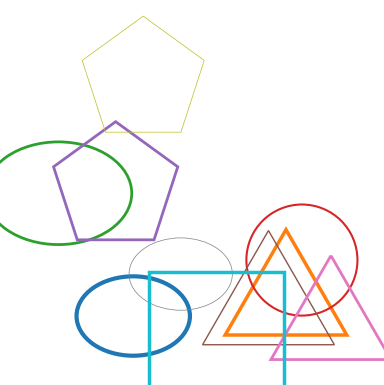[{"shape": "oval", "thickness": 3, "radius": 0.74, "center": [0.346, 0.179]}, {"shape": "triangle", "thickness": 2.5, "radius": 0.91, "center": [0.743, 0.221]}, {"shape": "oval", "thickness": 2, "radius": 0.95, "center": [0.152, 0.498]}, {"shape": "circle", "thickness": 1.5, "radius": 0.72, "center": [0.784, 0.325]}, {"shape": "pentagon", "thickness": 2, "radius": 0.85, "center": [0.3, 0.514]}, {"shape": "triangle", "thickness": 1, "radius": 0.99, "center": [0.697, 0.203]}, {"shape": "triangle", "thickness": 2, "radius": 0.9, "center": [0.86, 0.156]}, {"shape": "oval", "thickness": 0.5, "radius": 0.67, "center": [0.469, 0.288]}, {"shape": "pentagon", "thickness": 0.5, "radius": 0.83, "center": [0.372, 0.791]}, {"shape": "square", "thickness": 2.5, "radius": 0.87, "center": [0.563, 0.119]}]